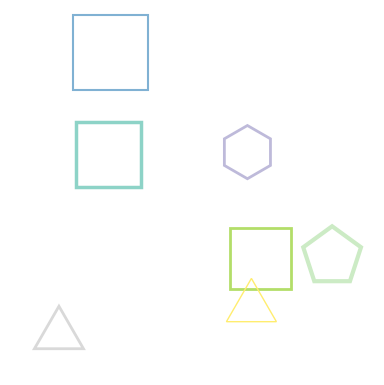[{"shape": "square", "thickness": 2.5, "radius": 0.42, "center": [0.282, 0.599]}, {"shape": "hexagon", "thickness": 2, "radius": 0.35, "center": [0.643, 0.605]}, {"shape": "square", "thickness": 1.5, "radius": 0.49, "center": [0.286, 0.863]}, {"shape": "square", "thickness": 2, "radius": 0.4, "center": [0.677, 0.329]}, {"shape": "triangle", "thickness": 2, "radius": 0.37, "center": [0.153, 0.131]}, {"shape": "pentagon", "thickness": 3, "radius": 0.39, "center": [0.863, 0.333]}, {"shape": "triangle", "thickness": 1, "radius": 0.37, "center": [0.653, 0.202]}]